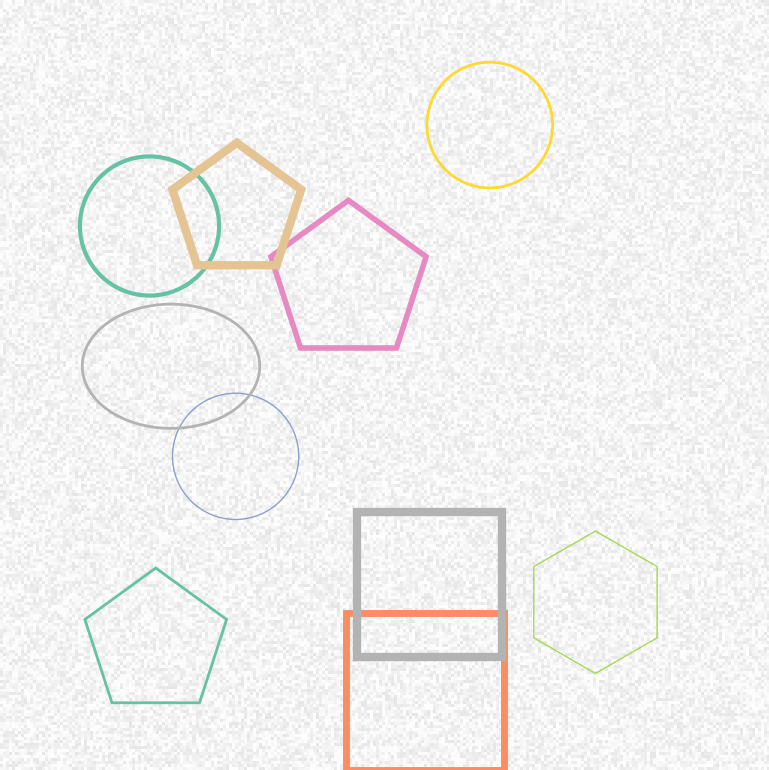[{"shape": "pentagon", "thickness": 1, "radius": 0.48, "center": [0.202, 0.166]}, {"shape": "circle", "thickness": 1.5, "radius": 0.45, "center": [0.194, 0.706]}, {"shape": "square", "thickness": 2.5, "radius": 0.51, "center": [0.552, 0.102]}, {"shape": "circle", "thickness": 0.5, "radius": 0.41, "center": [0.306, 0.407]}, {"shape": "pentagon", "thickness": 2, "radius": 0.53, "center": [0.453, 0.634]}, {"shape": "hexagon", "thickness": 0.5, "radius": 0.46, "center": [0.773, 0.218]}, {"shape": "circle", "thickness": 1, "radius": 0.41, "center": [0.636, 0.838]}, {"shape": "pentagon", "thickness": 3, "radius": 0.44, "center": [0.308, 0.727]}, {"shape": "square", "thickness": 3, "radius": 0.47, "center": [0.557, 0.241]}, {"shape": "oval", "thickness": 1, "radius": 0.58, "center": [0.222, 0.524]}]